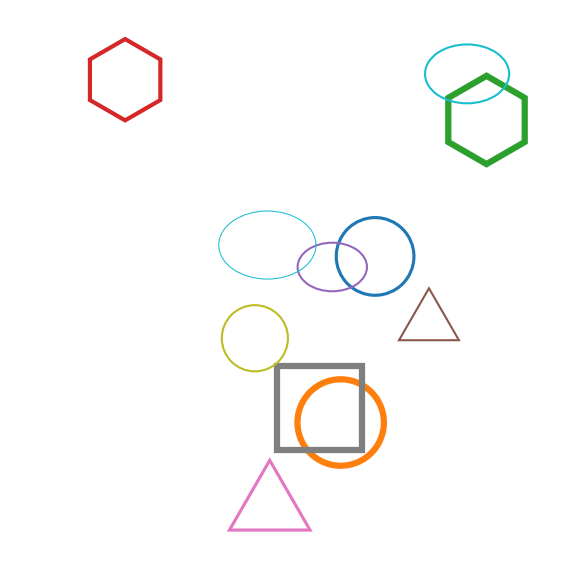[{"shape": "circle", "thickness": 1.5, "radius": 0.34, "center": [0.65, 0.555]}, {"shape": "circle", "thickness": 3, "radius": 0.37, "center": [0.59, 0.268]}, {"shape": "hexagon", "thickness": 3, "radius": 0.38, "center": [0.842, 0.791]}, {"shape": "hexagon", "thickness": 2, "radius": 0.35, "center": [0.217, 0.861]}, {"shape": "oval", "thickness": 1, "radius": 0.3, "center": [0.575, 0.537]}, {"shape": "triangle", "thickness": 1, "radius": 0.3, "center": [0.743, 0.44]}, {"shape": "triangle", "thickness": 1.5, "radius": 0.4, "center": [0.467, 0.122]}, {"shape": "square", "thickness": 3, "radius": 0.37, "center": [0.553, 0.293]}, {"shape": "circle", "thickness": 1, "radius": 0.29, "center": [0.441, 0.413]}, {"shape": "oval", "thickness": 0.5, "radius": 0.42, "center": [0.463, 0.575]}, {"shape": "oval", "thickness": 1, "radius": 0.36, "center": [0.809, 0.871]}]